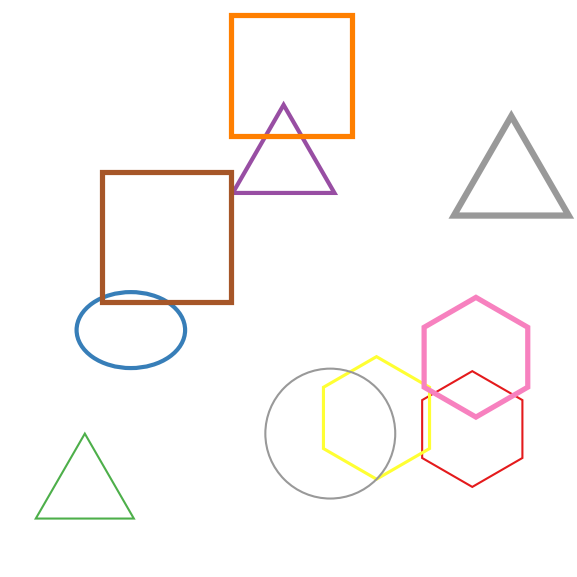[{"shape": "hexagon", "thickness": 1, "radius": 0.5, "center": [0.818, 0.256]}, {"shape": "oval", "thickness": 2, "radius": 0.47, "center": [0.227, 0.428]}, {"shape": "triangle", "thickness": 1, "radius": 0.49, "center": [0.147, 0.15]}, {"shape": "triangle", "thickness": 2, "radius": 0.51, "center": [0.491, 0.716]}, {"shape": "square", "thickness": 2.5, "radius": 0.52, "center": [0.504, 0.868]}, {"shape": "hexagon", "thickness": 1.5, "radius": 0.53, "center": [0.652, 0.275]}, {"shape": "square", "thickness": 2.5, "radius": 0.56, "center": [0.289, 0.589]}, {"shape": "hexagon", "thickness": 2.5, "radius": 0.52, "center": [0.824, 0.381]}, {"shape": "triangle", "thickness": 3, "radius": 0.57, "center": [0.885, 0.683]}, {"shape": "circle", "thickness": 1, "radius": 0.56, "center": [0.572, 0.248]}]